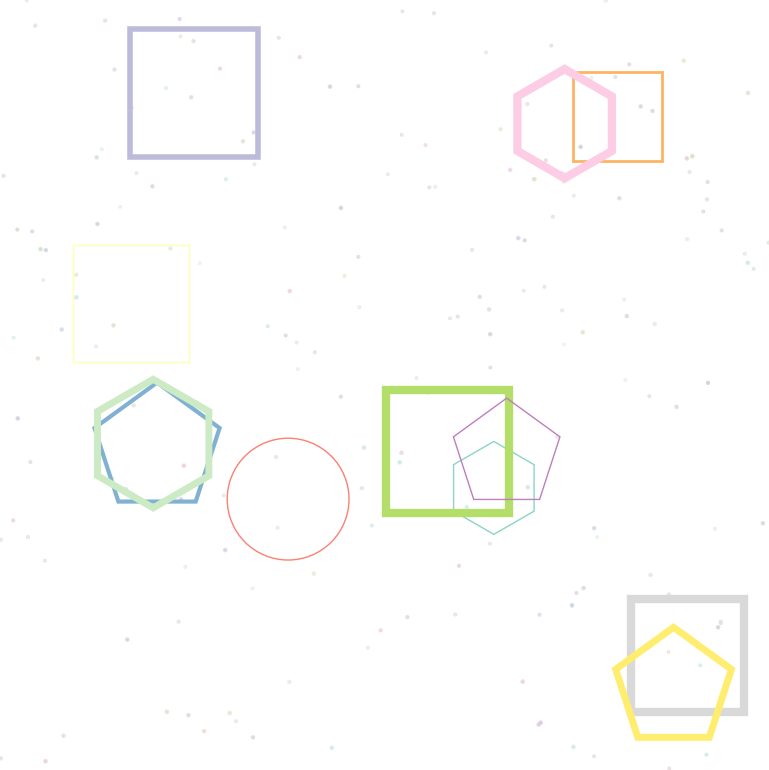[{"shape": "hexagon", "thickness": 0.5, "radius": 0.3, "center": [0.641, 0.366]}, {"shape": "square", "thickness": 0.5, "radius": 0.38, "center": [0.17, 0.606]}, {"shape": "square", "thickness": 2, "radius": 0.41, "center": [0.252, 0.879]}, {"shape": "circle", "thickness": 0.5, "radius": 0.4, "center": [0.374, 0.352]}, {"shape": "pentagon", "thickness": 1.5, "radius": 0.43, "center": [0.204, 0.418]}, {"shape": "square", "thickness": 1, "radius": 0.29, "center": [0.802, 0.849]}, {"shape": "square", "thickness": 3, "radius": 0.4, "center": [0.581, 0.414]}, {"shape": "hexagon", "thickness": 3, "radius": 0.35, "center": [0.733, 0.839]}, {"shape": "square", "thickness": 3, "radius": 0.37, "center": [0.893, 0.149]}, {"shape": "pentagon", "thickness": 0.5, "radius": 0.36, "center": [0.658, 0.41]}, {"shape": "hexagon", "thickness": 2.5, "radius": 0.42, "center": [0.199, 0.424]}, {"shape": "pentagon", "thickness": 2.5, "radius": 0.4, "center": [0.875, 0.106]}]